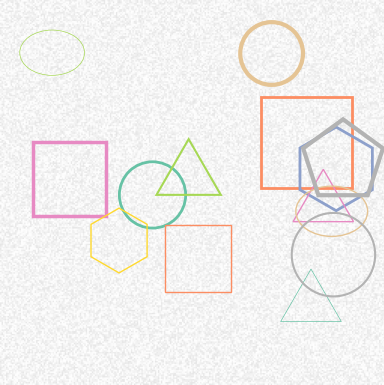[{"shape": "circle", "thickness": 2, "radius": 0.43, "center": [0.396, 0.494]}, {"shape": "triangle", "thickness": 0.5, "radius": 0.45, "center": [0.808, 0.21]}, {"shape": "square", "thickness": 2, "radius": 0.59, "center": [0.796, 0.631]}, {"shape": "square", "thickness": 1, "radius": 0.43, "center": [0.515, 0.329]}, {"shape": "hexagon", "thickness": 2, "radius": 0.54, "center": [0.873, 0.561]}, {"shape": "triangle", "thickness": 1, "radius": 0.45, "center": [0.84, 0.47]}, {"shape": "square", "thickness": 2.5, "radius": 0.48, "center": [0.181, 0.535]}, {"shape": "oval", "thickness": 0.5, "radius": 0.42, "center": [0.135, 0.863]}, {"shape": "triangle", "thickness": 1.5, "radius": 0.48, "center": [0.49, 0.542]}, {"shape": "hexagon", "thickness": 1, "radius": 0.42, "center": [0.309, 0.375]}, {"shape": "circle", "thickness": 3, "radius": 0.41, "center": [0.705, 0.861]}, {"shape": "oval", "thickness": 1, "radius": 0.47, "center": [0.862, 0.451]}, {"shape": "pentagon", "thickness": 3, "radius": 0.54, "center": [0.891, 0.581]}, {"shape": "circle", "thickness": 1.5, "radius": 0.54, "center": [0.866, 0.339]}]